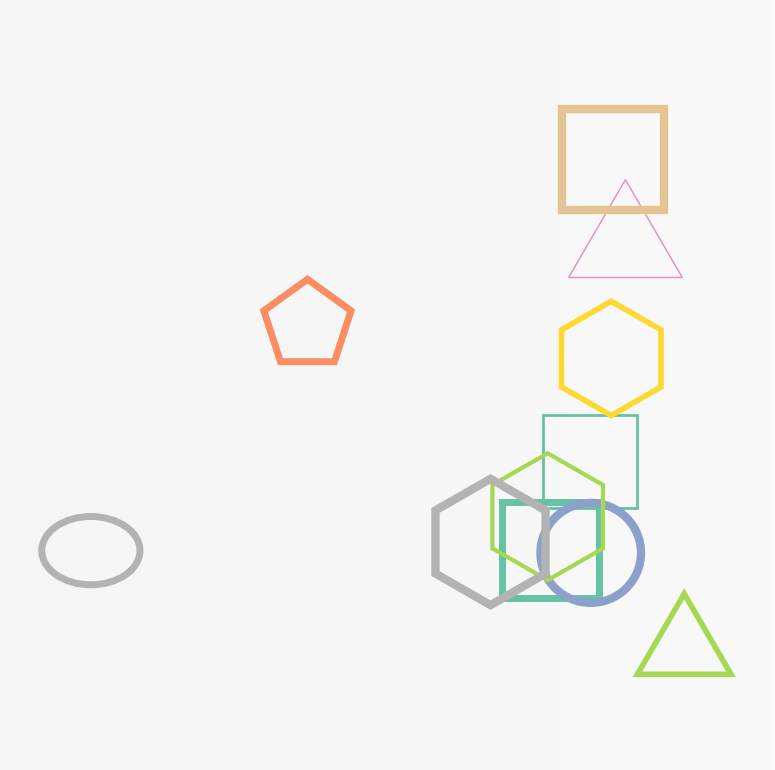[{"shape": "square", "thickness": 2.5, "radius": 0.31, "center": [0.711, 0.286]}, {"shape": "square", "thickness": 1, "radius": 0.3, "center": [0.761, 0.401]}, {"shape": "pentagon", "thickness": 2.5, "radius": 0.3, "center": [0.397, 0.578]}, {"shape": "circle", "thickness": 3, "radius": 0.32, "center": [0.762, 0.282]}, {"shape": "triangle", "thickness": 0.5, "radius": 0.42, "center": [0.807, 0.682]}, {"shape": "triangle", "thickness": 2, "radius": 0.35, "center": [0.883, 0.159]}, {"shape": "hexagon", "thickness": 1.5, "radius": 0.41, "center": [0.707, 0.329]}, {"shape": "hexagon", "thickness": 2, "radius": 0.37, "center": [0.789, 0.535]}, {"shape": "square", "thickness": 3, "radius": 0.33, "center": [0.791, 0.793]}, {"shape": "hexagon", "thickness": 3, "radius": 0.41, "center": [0.633, 0.296]}, {"shape": "oval", "thickness": 2.5, "radius": 0.32, "center": [0.117, 0.285]}]